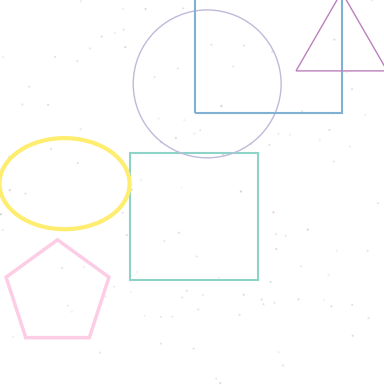[{"shape": "square", "thickness": 1.5, "radius": 0.83, "center": [0.504, 0.437]}, {"shape": "circle", "thickness": 1, "radius": 0.96, "center": [0.538, 0.782]}, {"shape": "square", "thickness": 1.5, "radius": 0.96, "center": [0.698, 0.897]}, {"shape": "pentagon", "thickness": 2.5, "radius": 0.7, "center": [0.149, 0.237]}, {"shape": "triangle", "thickness": 1, "radius": 0.68, "center": [0.887, 0.884]}, {"shape": "oval", "thickness": 3, "radius": 0.84, "center": [0.168, 0.523]}]